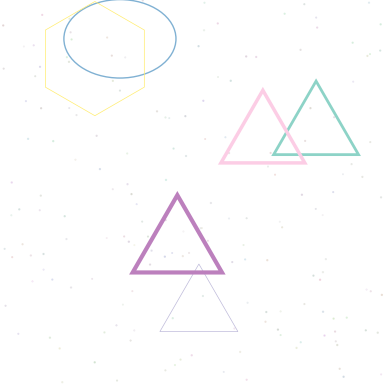[{"shape": "triangle", "thickness": 2, "radius": 0.64, "center": [0.821, 0.662]}, {"shape": "triangle", "thickness": 0.5, "radius": 0.59, "center": [0.517, 0.197]}, {"shape": "oval", "thickness": 1, "radius": 0.73, "center": [0.312, 0.899]}, {"shape": "triangle", "thickness": 2.5, "radius": 0.63, "center": [0.683, 0.64]}, {"shape": "triangle", "thickness": 3, "radius": 0.67, "center": [0.461, 0.359]}, {"shape": "hexagon", "thickness": 0.5, "radius": 0.74, "center": [0.246, 0.848]}]